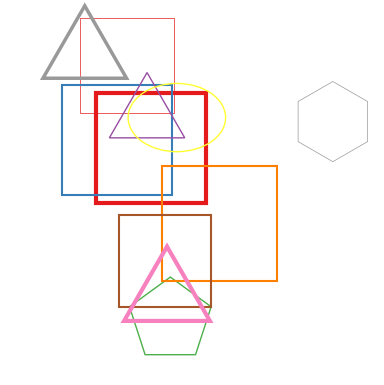[{"shape": "square", "thickness": 3, "radius": 0.72, "center": [0.392, 0.615]}, {"shape": "square", "thickness": 0.5, "radius": 0.61, "center": [0.33, 0.829]}, {"shape": "square", "thickness": 1.5, "radius": 0.72, "center": [0.305, 0.636]}, {"shape": "pentagon", "thickness": 1, "radius": 0.56, "center": [0.442, 0.169]}, {"shape": "triangle", "thickness": 1, "radius": 0.57, "center": [0.382, 0.698]}, {"shape": "square", "thickness": 1.5, "radius": 0.75, "center": [0.571, 0.42]}, {"shape": "oval", "thickness": 1, "radius": 0.63, "center": [0.459, 0.695]}, {"shape": "square", "thickness": 1.5, "radius": 0.6, "center": [0.428, 0.323]}, {"shape": "triangle", "thickness": 3, "radius": 0.64, "center": [0.434, 0.231]}, {"shape": "hexagon", "thickness": 0.5, "radius": 0.52, "center": [0.864, 0.684]}, {"shape": "triangle", "thickness": 2.5, "radius": 0.63, "center": [0.22, 0.859]}]